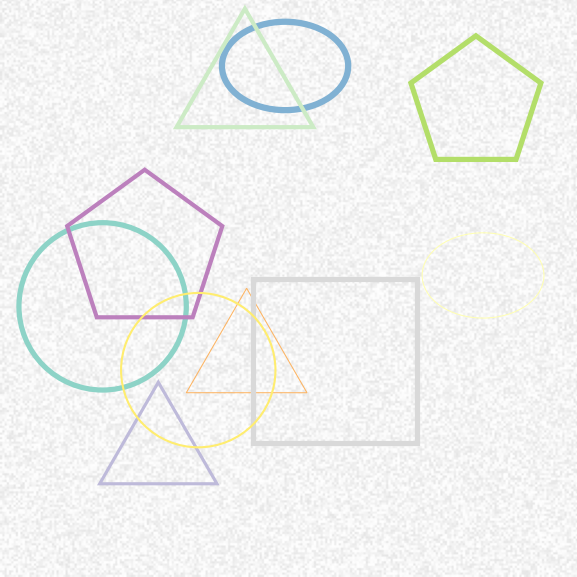[{"shape": "circle", "thickness": 2.5, "radius": 0.72, "center": [0.178, 0.469]}, {"shape": "oval", "thickness": 0.5, "radius": 0.53, "center": [0.836, 0.522]}, {"shape": "triangle", "thickness": 1.5, "radius": 0.59, "center": [0.274, 0.22]}, {"shape": "oval", "thickness": 3, "radius": 0.55, "center": [0.494, 0.885]}, {"shape": "triangle", "thickness": 0.5, "radius": 0.6, "center": [0.427, 0.379]}, {"shape": "pentagon", "thickness": 2.5, "radius": 0.59, "center": [0.824, 0.819]}, {"shape": "square", "thickness": 2.5, "radius": 0.71, "center": [0.581, 0.374]}, {"shape": "pentagon", "thickness": 2, "radius": 0.71, "center": [0.251, 0.564]}, {"shape": "triangle", "thickness": 2, "radius": 0.68, "center": [0.424, 0.847]}, {"shape": "circle", "thickness": 1, "radius": 0.67, "center": [0.343, 0.358]}]